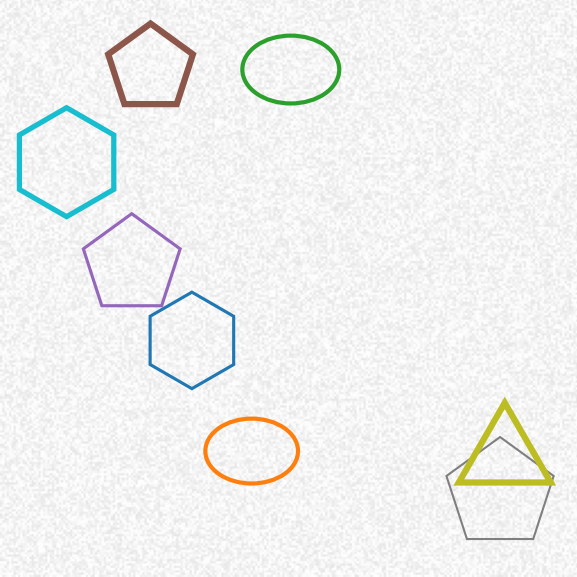[{"shape": "hexagon", "thickness": 1.5, "radius": 0.42, "center": [0.332, 0.41]}, {"shape": "oval", "thickness": 2, "radius": 0.4, "center": [0.436, 0.218]}, {"shape": "oval", "thickness": 2, "radius": 0.42, "center": [0.504, 0.879]}, {"shape": "pentagon", "thickness": 1.5, "radius": 0.44, "center": [0.228, 0.541]}, {"shape": "pentagon", "thickness": 3, "radius": 0.39, "center": [0.261, 0.881]}, {"shape": "pentagon", "thickness": 1, "radius": 0.49, "center": [0.866, 0.145]}, {"shape": "triangle", "thickness": 3, "radius": 0.46, "center": [0.874, 0.21]}, {"shape": "hexagon", "thickness": 2.5, "radius": 0.47, "center": [0.115, 0.718]}]